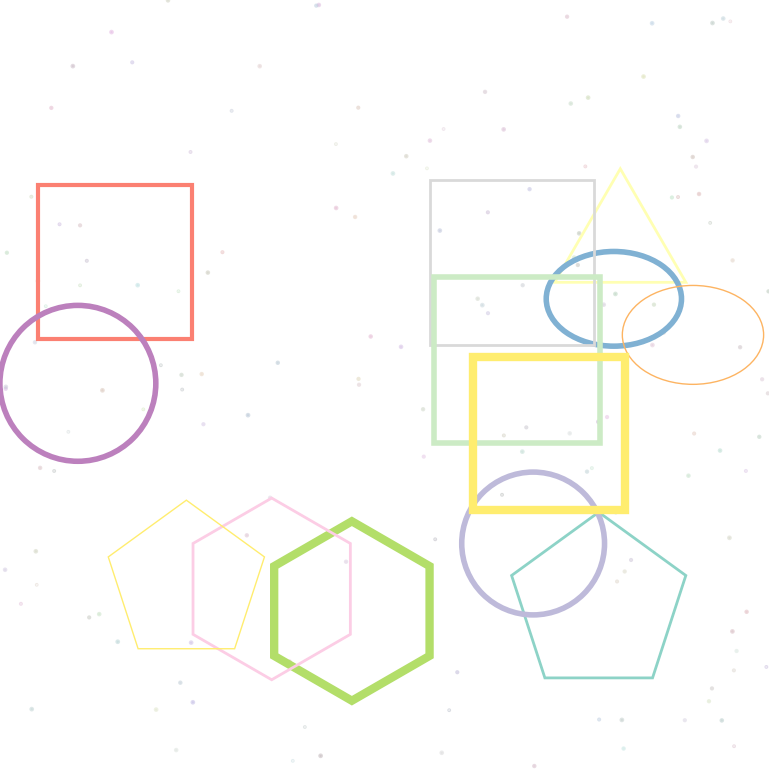[{"shape": "pentagon", "thickness": 1, "radius": 0.59, "center": [0.778, 0.216]}, {"shape": "triangle", "thickness": 1, "radius": 0.49, "center": [0.806, 0.683]}, {"shape": "circle", "thickness": 2, "radius": 0.46, "center": [0.692, 0.294]}, {"shape": "square", "thickness": 1.5, "radius": 0.5, "center": [0.149, 0.66]}, {"shape": "oval", "thickness": 2, "radius": 0.44, "center": [0.797, 0.612]}, {"shape": "oval", "thickness": 0.5, "radius": 0.46, "center": [0.9, 0.565]}, {"shape": "hexagon", "thickness": 3, "radius": 0.58, "center": [0.457, 0.206]}, {"shape": "hexagon", "thickness": 1, "radius": 0.59, "center": [0.353, 0.235]}, {"shape": "square", "thickness": 1, "radius": 0.53, "center": [0.665, 0.659]}, {"shape": "circle", "thickness": 2, "radius": 0.51, "center": [0.101, 0.502]}, {"shape": "square", "thickness": 2, "radius": 0.54, "center": [0.671, 0.533]}, {"shape": "pentagon", "thickness": 0.5, "radius": 0.53, "center": [0.242, 0.244]}, {"shape": "square", "thickness": 3, "radius": 0.5, "center": [0.713, 0.437]}]